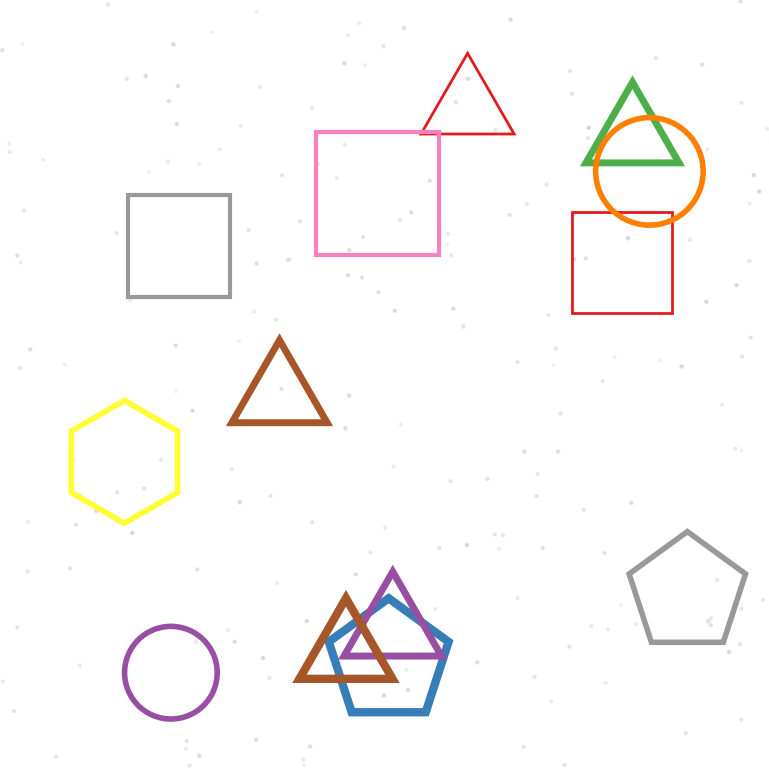[{"shape": "square", "thickness": 1, "radius": 0.33, "center": [0.807, 0.659]}, {"shape": "triangle", "thickness": 1, "radius": 0.35, "center": [0.607, 0.861]}, {"shape": "pentagon", "thickness": 3, "radius": 0.41, "center": [0.505, 0.141]}, {"shape": "triangle", "thickness": 2.5, "radius": 0.35, "center": [0.821, 0.823]}, {"shape": "triangle", "thickness": 2.5, "radius": 0.37, "center": [0.51, 0.185]}, {"shape": "circle", "thickness": 2, "radius": 0.3, "center": [0.222, 0.126]}, {"shape": "circle", "thickness": 2, "radius": 0.35, "center": [0.843, 0.777]}, {"shape": "hexagon", "thickness": 2, "radius": 0.4, "center": [0.162, 0.4]}, {"shape": "triangle", "thickness": 3, "radius": 0.35, "center": [0.449, 0.153]}, {"shape": "triangle", "thickness": 2.5, "radius": 0.36, "center": [0.363, 0.487]}, {"shape": "square", "thickness": 1.5, "radius": 0.4, "center": [0.49, 0.749]}, {"shape": "pentagon", "thickness": 2, "radius": 0.4, "center": [0.893, 0.23]}, {"shape": "square", "thickness": 1.5, "radius": 0.33, "center": [0.233, 0.681]}]